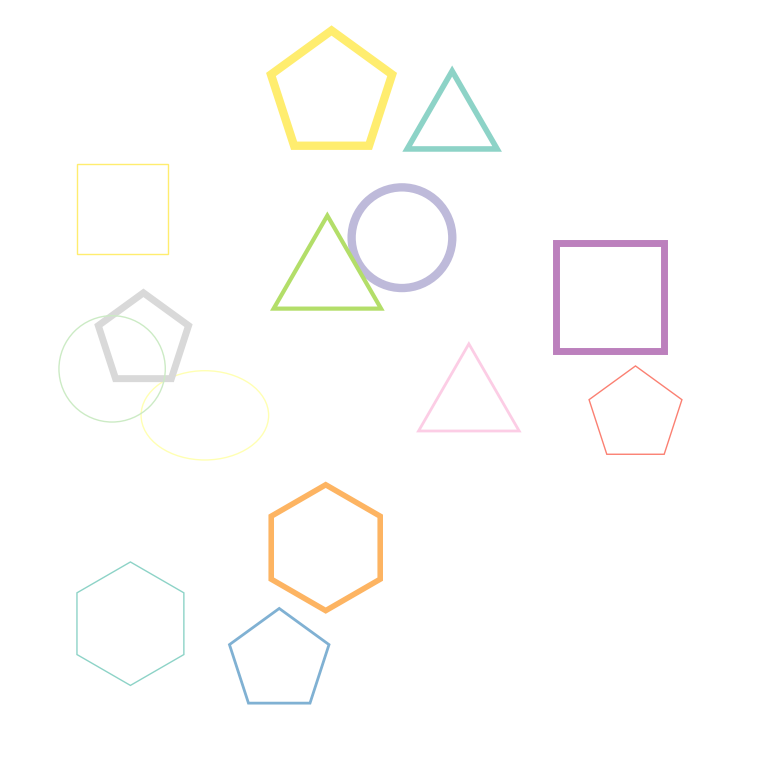[{"shape": "hexagon", "thickness": 0.5, "radius": 0.4, "center": [0.169, 0.19]}, {"shape": "triangle", "thickness": 2, "radius": 0.34, "center": [0.587, 0.84]}, {"shape": "oval", "thickness": 0.5, "radius": 0.41, "center": [0.266, 0.461]}, {"shape": "circle", "thickness": 3, "radius": 0.33, "center": [0.522, 0.691]}, {"shape": "pentagon", "thickness": 0.5, "radius": 0.32, "center": [0.825, 0.461]}, {"shape": "pentagon", "thickness": 1, "radius": 0.34, "center": [0.363, 0.142]}, {"shape": "hexagon", "thickness": 2, "radius": 0.41, "center": [0.423, 0.289]}, {"shape": "triangle", "thickness": 1.5, "radius": 0.4, "center": [0.425, 0.639]}, {"shape": "triangle", "thickness": 1, "radius": 0.38, "center": [0.609, 0.478]}, {"shape": "pentagon", "thickness": 2.5, "radius": 0.31, "center": [0.186, 0.558]}, {"shape": "square", "thickness": 2.5, "radius": 0.35, "center": [0.792, 0.614]}, {"shape": "circle", "thickness": 0.5, "radius": 0.35, "center": [0.146, 0.521]}, {"shape": "pentagon", "thickness": 3, "radius": 0.41, "center": [0.431, 0.878]}, {"shape": "square", "thickness": 0.5, "radius": 0.29, "center": [0.159, 0.729]}]